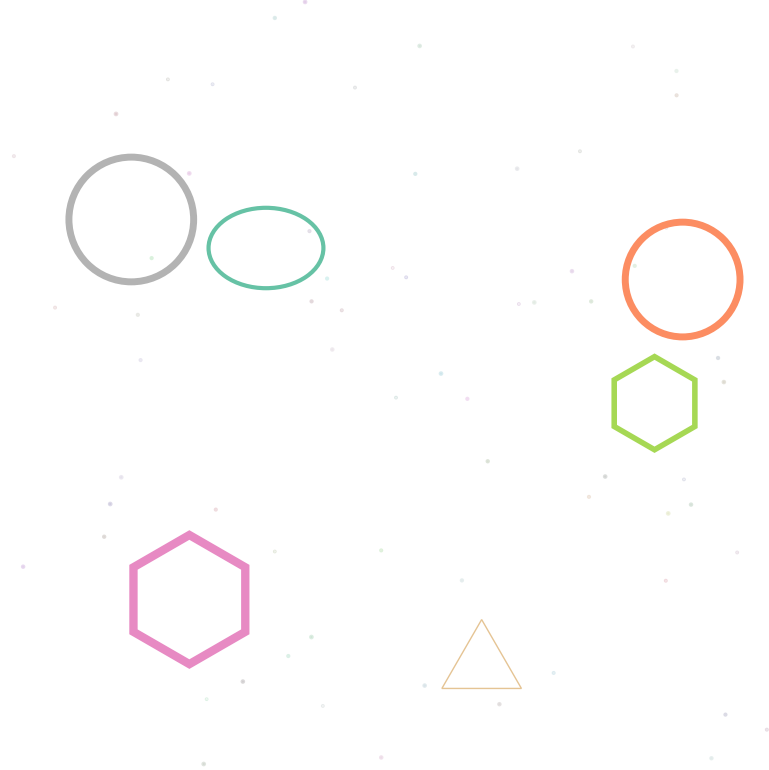[{"shape": "oval", "thickness": 1.5, "radius": 0.37, "center": [0.345, 0.678]}, {"shape": "circle", "thickness": 2.5, "radius": 0.37, "center": [0.887, 0.637]}, {"shape": "hexagon", "thickness": 3, "radius": 0.42, "center": [0.246, 0.221]}, {"shape": "hexagon", "thickness": 2, "radius": 0.3, "center": [0.85, 0.476]}, {"shape": "triangle", "thickness": 0.5, "radius": 0.3, "center": [0.626, 0.136]}, {"shape": "circle", "thickness": 2.5, "radius": 0.4, "center": [0.171, 0.715]}]